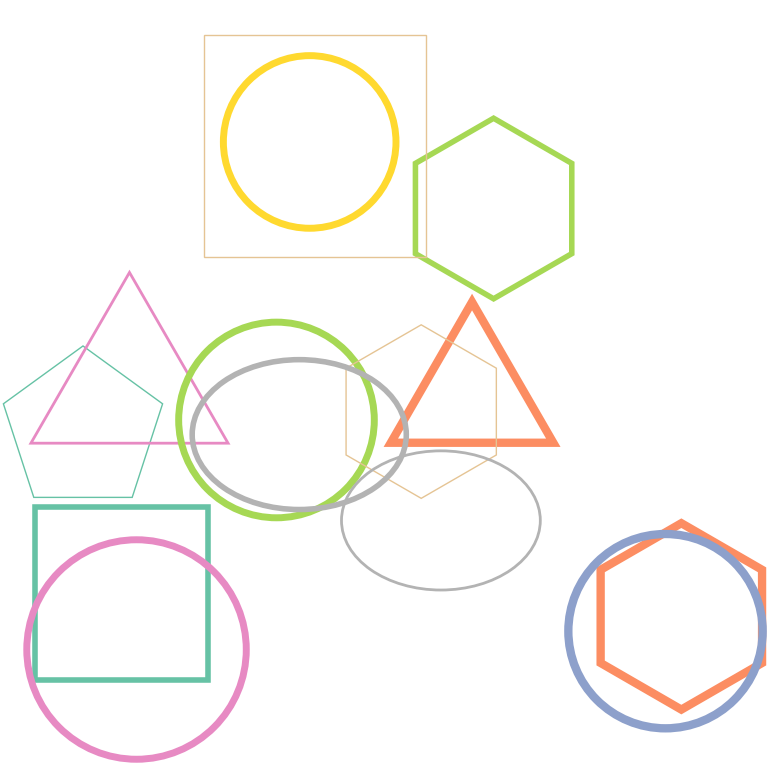[{"shape": "pentagon", "thickness": 0.5, "radius": 0.54, "center": [0.108, 0.442]}, {"shape": "square", "thickness": 2, "radius": 0.56, "center": [0.157, 0.229]}, {"shape": "hexagon", "thickness": 3, "radius": 0.61, "center": [0.885, 0.199]}, {"shape": "triangle", "thickness": 3, "radius": 0.61, "center": [0.613, 0.486]}, {"shape": "circle", "thickness": 3, "radius": 0.63, "center": [0.864, 0.18]}, {"shape": "triangle", "thickness": 1, "radius": 0.74, "center": [0.168, 0.498]}, {"shape": "circle", "thickness": 2.5, "radius": 0.71, "center": [0.177, 0.156]}, {"shape": "hexagon", "thickness": 2, "radius": 0.59, "center": [0.641, 0.729]}, {"shape": "circle", "thickness": 2.5, "radius": 0.64, "center": [0.359, 0.455]}, {"shape": "circle", "thickness": 2.5, "radius": 0.56, "center": [0.402, 0.816]}, {"shape": "hexagon", "thickness": 0.5, "radius": 0.56, "center": [0.547, 0.465]}, {"shape": "square", "thickness": 0.5, "radius": 0.72, "center": [0.409, 0.81]}, {"shape": "oval", "thickness": 1, "radius": 0.65, "center": [0.573, 0.324]}, {"shape": "oval", "thickness": 2, "radius": 0.7, "center": [0.389, 0.436]}]